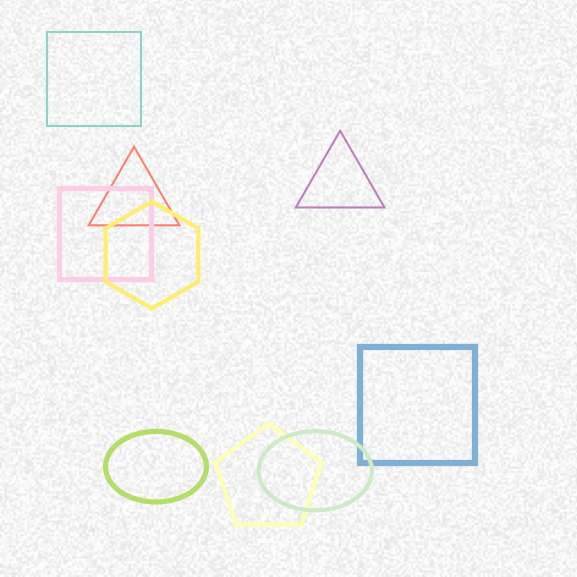[{"shape": "square", "thickness": 1, "radius": 0.4, "center": [0.163, 0.862]}, {"shape": "pentagon", "thickness": 2, "radius": 0.48, "center": [0.465, 0.169]}, {"shape": "triangle", "thickness": 1, "radius": 0.45, "center": [0.232, 0.654]}, {"shape": "square", "thickness": 3, "radius": 0.5, "center": [0.723, 0.298]}, {"shape": "oval", "thickness": 2.5, "radius": 0.44, "center": [0.27, 0.191]}, {"shape": "square", "thickness": 2.5, "radius": 0.4, "center": [0.182, 0.595]}, {"shape": "triangle", "thickness": 1, "radius": 0.44, "center": [0.589, 0.684]}, {"shape": "oval", "thickness": 2, "radius": 0.49, "center": [0.546, 0.184]}, {"shape": "hexagon", "thickness": 2, "radius": 0.46, "center": [0.263, 0.558]}]